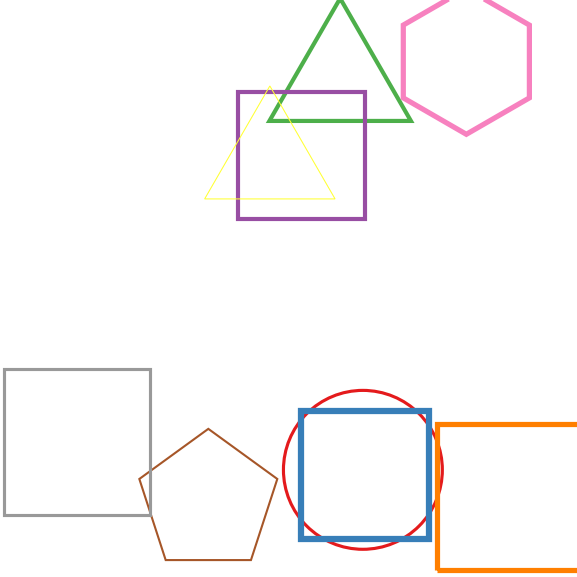[{"shape": "circle", "thickness": 1.5, "radius": 0.69, "center": [0.628, 0.186]}, {"shape": "square", "thickness": 3, "radius": 0.56, "center": [0.632, 0.176]}, {"shape": "triangle", "thickness": 2, "radius": 0.71, "center": [0.589, 0.86]}, {"shape": "square", "thickness": 2, "radius": 0.55, "center": [0.522, 0.729]}, {"shape": "square", "thickness": 2.5, "radius": 0.63, "center": [0.883, 0.138]}, {"shape": "triangle", "thickness": 0.5, "radius": 0.65, "center": [0.467, 0.72]}, {"shape": "pentagon", "thickness": 1, "radius": 0.63, "center": [0.361, 0.131]}, {"shape": "hexagon", "thickness": 2.5, "radius": 0.63, "center": [0.808, 0.893]}, {"shape": "square", "thickness": 1.5, "radius": 0.63, "center": [0.134, 0.234]}]